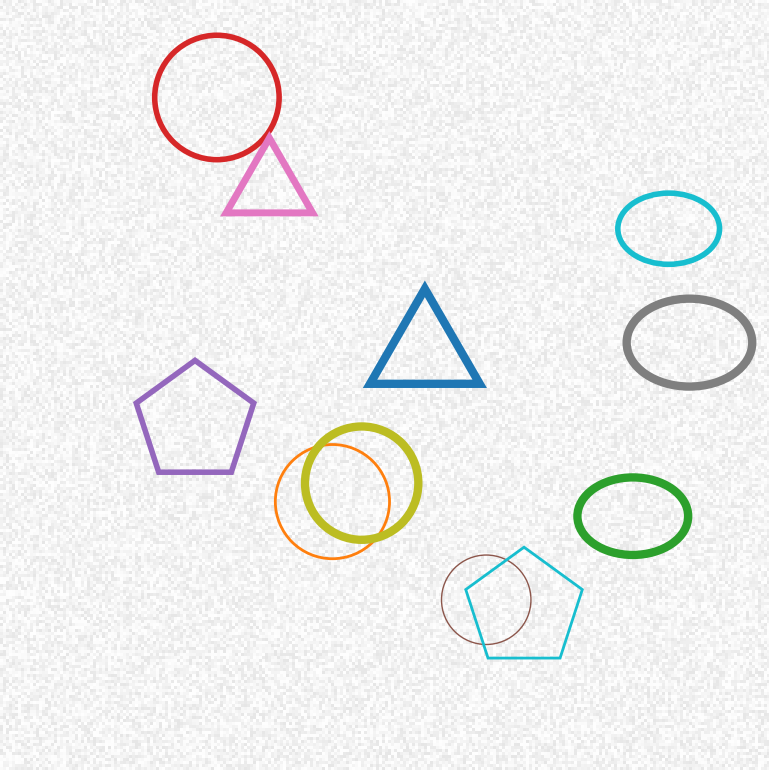[{"shape": "triangle", "thickness": 3, "radius": 0.41, "center": [0.552, 0.543]}, {"shape": "circle", "thickness": 1, "radius": 0.37, "center": [0.432, 0.349]}, {"shape": "oval", "thickness": 3, "radius": 0.36, "center": [0.822, 0.33]}, {"shape": "circle", "thickness": 2, "radius": 0.4, "center": [0.282, 0.873]}, {"shape": "pentagon", "thickness": 2, "radius": 0.4, "center": [0.253, 0.452]}, {"shape": "circle", "thickness": 0.5, "radius": 0.29, "center": [0.631, 0.221]}, {"shape": "triangle", "thickness": 2.5, "radius": 0.32, "center": [0.35, 0.756]}, {"shape": "oval", "thickness": 3, "radius": 0.41, "center": [0.895, 0.555]}, {"shape": "circle", "thickness": 3, "radius": 0.37, "center": [0.47, 0.373]}, {"shape": "pentagon", "thickness": 1, "radius": 0.4, "center": [0.681, 0.21]}, {"shape": "oval", "thickness": 2, "radius": 0.33, "center": [0.868, 0.703]}]